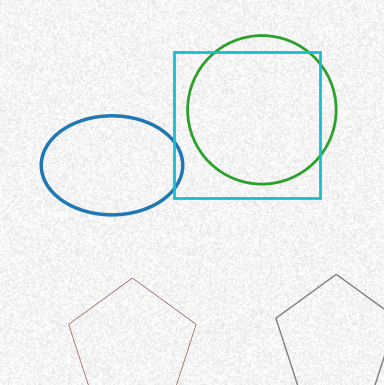[{"shape": "oval", "thickness": 2.5, "radius": 0.92, "center": [0.291, 0.571]}, {"shape": "circle", "thickness": 2, "radius": 0.96, "center": [0.68, 0.715]}, {"shape": "pentagon", "thickness": 0.5, "radius": 0.87, "center": [0.344, 0.104]}, {"shape": "pentagon", "thickness": 1, "radius": 0.82, "center": [0.874, 0.122]}, {"shape": "square", "thickness": 2, "radius": 0.95, "center": [0.641, 0.676]}]